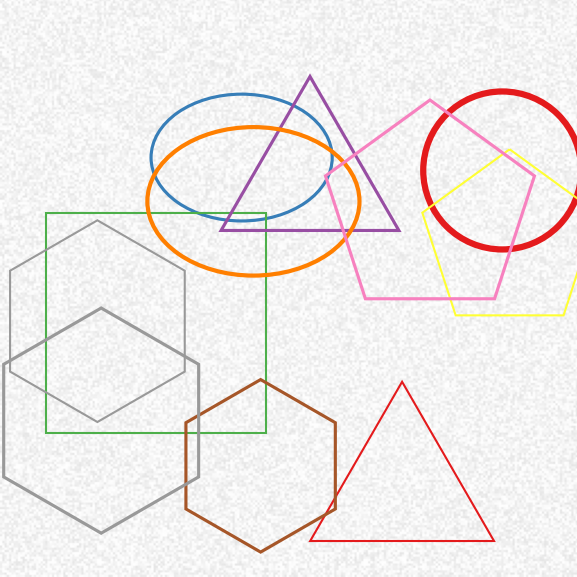[{"shape": "triangle", "thickness": 1, "radius": 0.92, "center": [0.696, 0.154]}, {"shape": "circle", "thickness": 3, "radius": 0.68, "center": [0.87, 0.704]}, {"shape": "oval", "thickness": 1.5, "radius": 0.78, "center": [0.418, 0.726]}, {"shape": "square", "thickness": 1, "radius": 0.95, "center": [0.271, 0.44]}, {"shape": "triangle", "thickness": 1.5, "radius": 0.89, "center": [0.537, 0.689]}, {"shape": "oval", "thickness": 2, "radius": 0.92, "center": [0.439, 0.65]}, {"shape": "pentagon", "thickness": 1, "radius": 0.79, "center": [0.882, 0.582]}, {"shape": "hexagon", "thickness": 1.5, "radius": 0.75, "center": [0.451, 0.193]}, {"shape": "pentagon", "thickness": 1.5, "radius": 0.95, "center": [0.745, 0.636]}, {"shape": "hexagon", "thickness": 1.5, "radius": 0.97, "center": [0.175, 0.271]}, {"shape": "hexagon", "thickness": 1, "radius": 0.87, "center": [0.169, 0.443]}]